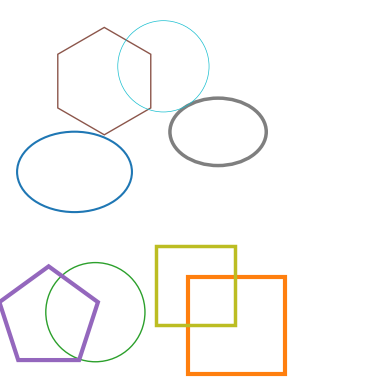[{"shape": "oval", "thickness": 1.5, "radius": 0.75, "center": [0.194, 0.554]}, {"shape": "square", "thickness": 3, "radius": 0.63, "center": [0.614, 0.155]}, {"shape": "circle", "thickness": 1, "radius": 0.64, "center": [0.248, 0.189]}, {"shape": "pentagon", "thickness": 3, "radius": 0.67, "center": [0.126, 0.174]}, {"shape": "hexagon", "thickness": 1, "radius": 0.7, "center": [0.271, 0.789]}, {"shape": "oval", "thickness": 2.5, "radius": 0.63, "center": [0.566, 0.658]}, {"shape": "square", "thickness": 2.5, "radius": 0.51, "center": [0.508, 0.257]}, {"shape": "circle", "thickness": 0.5, "radius": 0.59, "center": [0.424, 0.828]}]